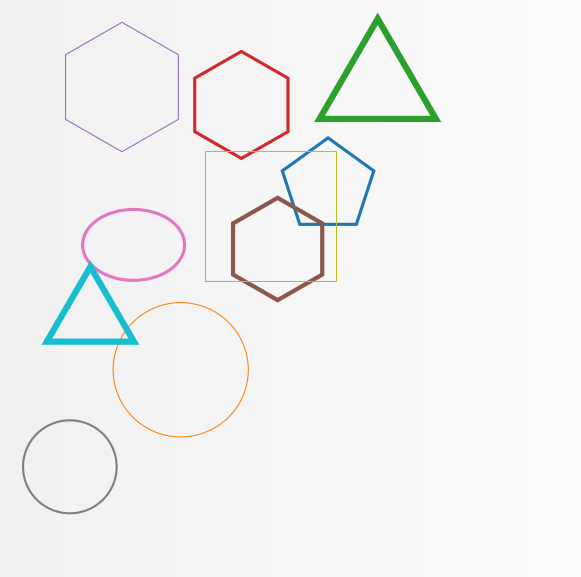[{"shape": "pentagon", "thickness": 1.5, "radius": 0.41, "center": [0.564, 0.678]}, {"shape": "circle", "thickness": 0.5, "radius": 0.58, "center": [0.311, 0.359]}, {"shape": "triangle", "thickness": 3, "radius": 0.58, "center": [0.65, 0.851]}, {"shape": "hexagon", "thickness": 1.5, "radius": 0.46, "center": [0.415, 0.817]}, {"shape": "hexagon", "thickness": 0.5, "radius": 0.56, "center": [0.21, 0.848]}, {"shape": "hexagon", "thickness": 2, "radius": 0.44, "center": [0.478, 0.568]}, {"shape": "oval", "thickness": 1.5, "radius": 0.44, "center": [0.23, 0.575]}, {"shape": "circle", "thickness": 1, "radius": 0.4, "center": [0.12, 0.191]}, {"shape": "square", "thickness": 0.5, "radius": 0.56, "center": [0.466, 0.625]}, {"shape": "triangle", "thickness": 3, "radius": 0.43, "center": [0.156, 0.451]}]